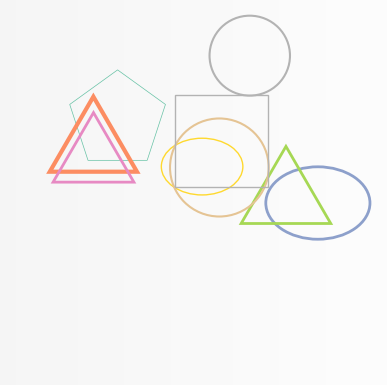[{"shape": "pentagon", "thickness": 0.5, "radius": 0.65, "center": [0.303, 0.689]}, {"shape": "triangle", "thickness": 3, "radius": 0.65, "center": [0.241, 0.619]}, {"shape": "oval", "thickness": 2, "radius": 0.67, "center": [0.82, 0.473]}, {"shape": "triangle", "thickness": 2, "radius": 0.6, "center": [0.241, 0.587]}, {"shape": "triangle", "thickness": 2, "radius": 0.67, "center": [0.738, 0.486]}, {"shape": "oval", "thickness": 1, "radius": 0.53, "center": [0.522, 0.567]}, {"shape": "circle", "thickness": 1.5, "radius": 0.64, "center": [0.566, 0.565]}, {"shape": "square", "thickness": 1, "radius": 0.6, "center": [0.571, 0.634]}, {"shape": "circle", "thickness": 1.5, "radius": 0.52, "center": [0.645, 0.855]}]